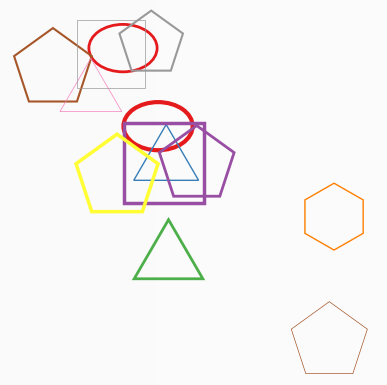[{"shape": "oval", "thickness": 3, "radius": 0.45, "center": [0.408, 0.672]}, {"shape": "oval", "thickness": 2, "radius": 0.44, "center": [0.317, 0.875]}, {"shape": "triangle", "thickness": 1, "radius": 0.48, "center": [0.429, 0.58]}, {"shape": "triangle", "thickness": 2, "radius": 0.51, "center": [0.435, 0.327]}, {"shape": "pentagon", "thickness": 2, "radius": 0.51, "center": [0.508, 0.572]}, {"shape": "square", "thickness": 2.5, "radius": 0.52, "center": [0.423, 0.576]}, {"shape": "hexagon", "thickness": 1, "radius": 0.43, "center": [0.862, 0.437]}, {"shape": "pentagon", "thickness": 2.5, "radius": 0.56, "center": [0.302, 0.54]}, {"shape": "pentagon", "thickness": 0.5, "radius": 0.52, "center": [0.85, 0.113]}, {"shape": "pentagon", "thickness": 1.5, "radius": 0.53, "center": [0.137, 0.822]}, {"shape": "triangle", "thickness": 0.5, "radius": 0.46, "center": [0.234, 0.756]}, {"shape": "square", "thickness": 0.5, "radius": 0.44, "center": [0.287, 0.861]}, {"shape": "pentagon", "thickness": 1.5, "radius": 0.43, "center": [0.39, 0.886]}]